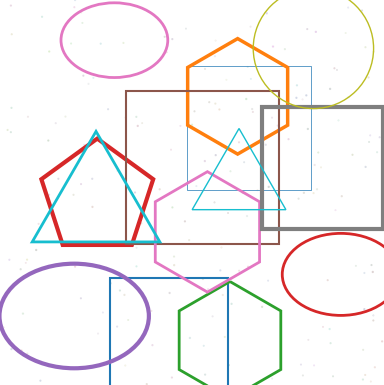[{"shape": "square", "thickness": 1.5, "radius": 0.76, "center": [0.438, 0.124]}, {"shape": "square", "thickness": 0.5, "radius": 0.8, "center": [0.646, 0.668]}, {"shape": "hexagon", "thickness": 2.5, "radius": 0.75, "center": [0.617, 0.75]}, {"shape": "hexagon", "thickness": 2, "radius": 0.76, "center": [0.597, 0.116]}, {"shape": "oval", "thickness": 2, "radius": 0.76, "center": [0.885, 0.287]}, {"shape": "pentagon", "thickness": 3, "radius": 0.76, "center": [0.253, 0.487]}, {"shape": "oval", "thickness": 3, "radius": 0.97, "center": [0.193, 0.179]}, {"shape": "square", "thickness": 1.5, "radius": 0.99, "center": [0.526, 0.565]}, {"shape": "oval", "thickness": 2, "radius": 0.69, "center": [0.297, 0.896]}, {"shape": "hexagon", "thickness": 2, "radius": 0.78, "center": [0.539, 0.398]}, {"shape": "square", "thickness": 3, "radius": 0.79, "center": [0.838, 0.564]}, {"shape": "circle", "thickness": 1, "radius": 0.78, "center": [0.814, 0.874]}, {"shape": "triangle", "thickness": 2, "radius": 0.96, "center": [0.249, 0.467]}, {"shape": "triangle", "thickness": 1, "radius": 0.7, "center": [0.621, 0.526]}]